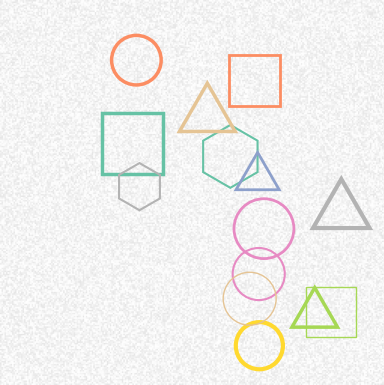[{"shape": "hexagon", "thickness": 1.5, "radius": 0.41, "center": [0.598, 0.594]}, {"shape": "square", "thickness": 2.5, "radius": 0.4, "center": [0.344, 0.626]}, {"shape": "circle", "thickness": 2.5, "radius": 0.32, "center": [0.354, 0.844]}, {"shape": "square", "thickness": 2, "radius": 0.33, "center": [0.66, 0.79]}, {"shape": "triangle", "thickness": 2, "radius": 0.32, "center": [0.669, 0.54]}, {"shape": "circle", "thickness": 2, "radius": 0.39, "center": [0.686, 0.406]}, {"shape": "circle", "thickness": 1.5, "radius": 0.34, "center": [0.672, 0.288]}, {"shape": "triangle", "thickness": 2.5, "radius": 0.34, "center": [0.817, 0.184]}, {"shape": "square", "thickness": 1, "radius": 0.33, "center": [0.86, 0.19]}, {"shape": "circle", "thickness": 3, "radius": 0.31, "center": [0.674, 0.102]}, {"shape": "triangle", "thickness": 2.5, "radius": 0.42, "center": [0.538, 0.7]}, {"shape": "circle", "thickness": 1, "radius": 0.34, "center": [0.648, 0.224]}, {"shape": "hexagon", "thickness": 1.5, "radius": 0.31, "center": [0.362, 0.515]}, {"shape": "triangle", "thickness": 3, "radius": 0.42, "center": [0.887, 0.45]}]